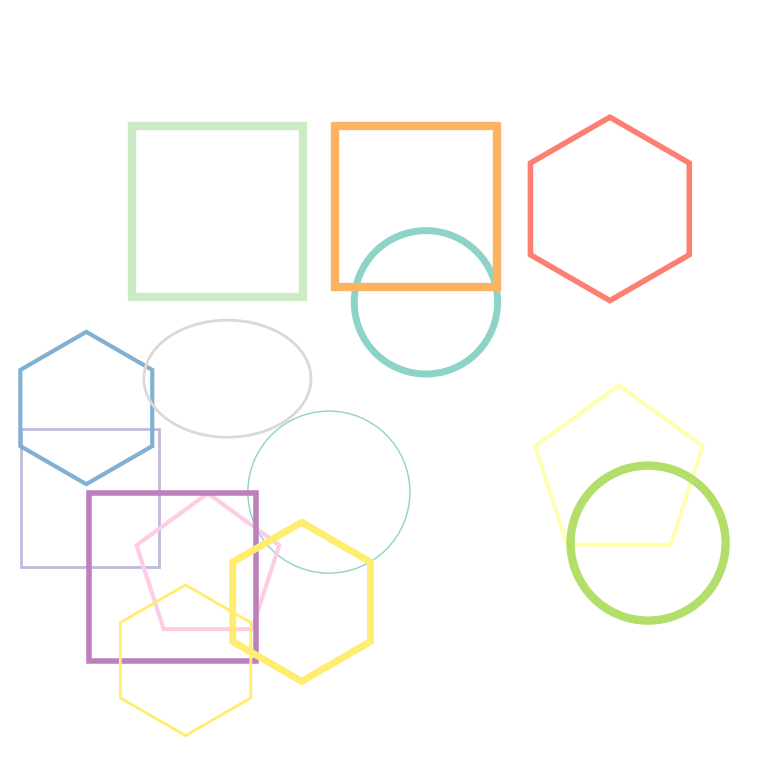[{"shape": "circle", "thickness": 0.5, "radius": 0.53, "center": [0.427, 0.361]}, {"shape": "circle", "thickness": 2.5, "radius": 0.47, "center": [0.553, 0.607]}, {"shape": "pentagon", "thickness": 1.5, "radius": 0.57, "center": [0.804, 0.385]}, {"shape": "square", "thickness": 1, "radius": 0.45, "center": [0.117, 0.353]}, {"shape": "hexagon", "thickness": 2, "radius": 0.6, "center": [0.792, 0.729]}, {"shape": "hexagon", "thickness": 1.5, "radius": 0.49, "center": [0.112, 0.47]}, {"shape": "square", "thickness": 3, "radius": 0.52, "center": [0.54, 0.732]}, {"shape": "circle", "thickness": 3, "radius": 0.5, "center": [0.842, 0.295]}, {"shape": "pentagon", "thickness": 1.5, "radius": 0.49, "center": [0.27, 0.262]}, {"shape": "oval", "thickness": 1, "radius": 0.54, "center": [0.295, 0.508]}, {"shape": "square", "thickness": 2, "radius": 0.54, "center": [0.224, 0.251]}, {"shape": "square", "thickness": 3, "radius": 0.55, "center": [0.282, 0.725]}, {"shape": "hexagon", "thickness": 2.5, "radius": 0.52, "center": [0.392, 0.218]}, {"shape": "hexagon", "thickness": 1, "radius": 0.49, "center": [0.241, 0.143]}]